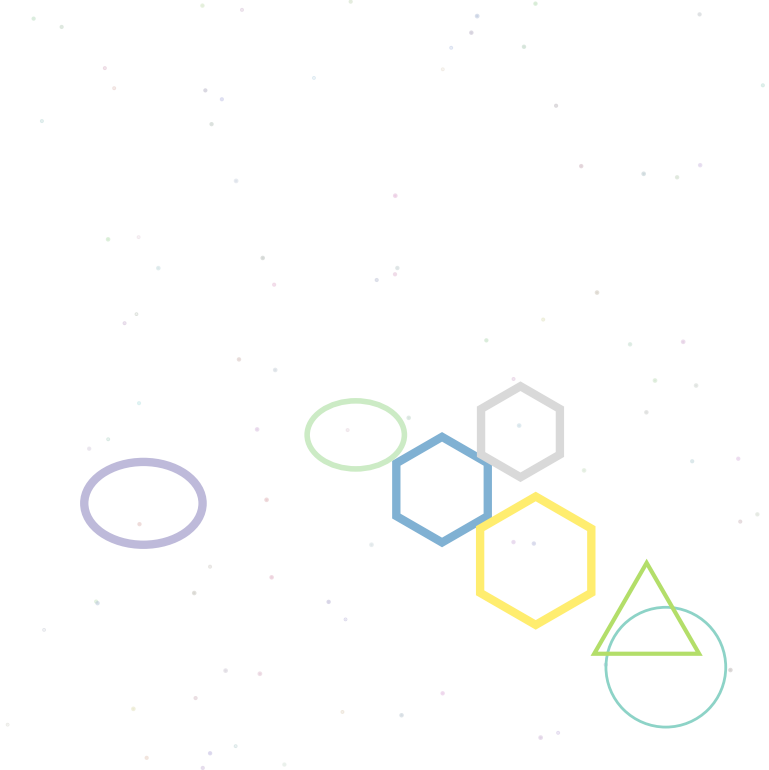[{"shape": "circle", "thickness": 1, "radius": 0.39, "center": [0.865, 0.134]}, {"shape": "oval", "thickness": 3, "radius": 0.38, "center": [0.186, 0.346]}, {"shape": "hexagon", "thickness": 3, "radius": 0.34, "center": [0.574, 0.364]}, {"shape": "triangle", "thickness": 1.5, "radius": 0.39, "center": [0.84, 0.19]}, {"shape": "hexagon", "thickness": 3, "radius": 0.3, "center": [0.676, 0.439]}, {"shape": "oval", "thickness": 2, "radius": 0.32, "center": [0.462, 0.435]}, {"shape": "hexagon", "thickness": 3, "radius": 0.42, "center": [0.696, 0.272]}]